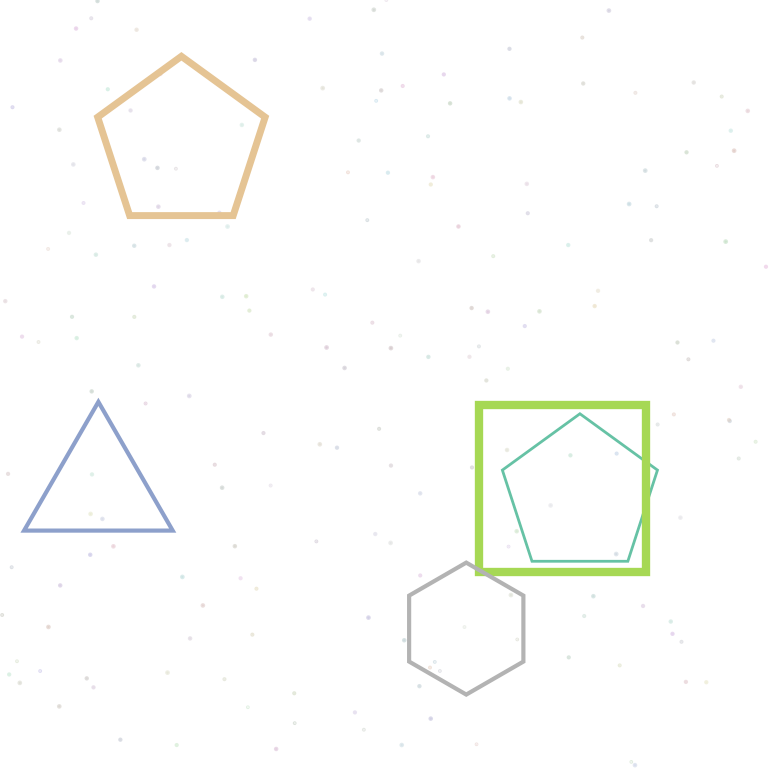[{"shape": "pentagon", "thickness": 1, "radius": 0.53, "center": [0.753, 0.357]}, {"shape": "triangle", "thickness": 1.5, "radius": 0.56, "center": [0.128, 0.367]}, {"shape": "square", "thickness": 3, "radius": 0.54, "center": [0.731, 0.365]}, {"shape": "pentagon", "thickness": 2.5, "radius": 0.57, "center": [0.236, 0.813]}, {"shape": "hexagon", "thickness": 1.5, "radius": 0.43, "center": [0.606, 0.184]}]